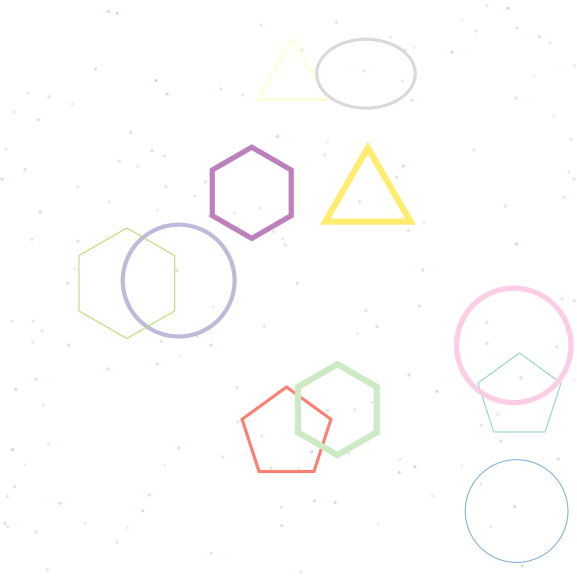[{"shape": "pentagon", "thickness": 0.5, "radius": 0.38, "center": [0.899, 0.312]}, {"shape": "triangle", "thickness": 0.5, "radius": 0.35, "center": [0.507, 0.862]}, {"shape": "circle", "thickness": 2, "radius": 0.48, "center": [0.309, 0.513]}, {"shape": "pentagon", "thickness": 1.5, "radius": 0.4, "center": [0.496, 0.248]}, {"shape": "circle", "thickness": 0.5, "radius": 0.44, "center": [0.895, 0.114]}, {"shape": "hexagon", "thickness": 0.5, "radius": 0.48, "center": [0.22, 0.509]}, {"shape": "circle", "thickness": 2.5, "radius": 0.5, "center": [0.89, 0.401]}, {"shape": "oval", "thickness": 1.5, "radius": 0.43, "center": [0.634, 0.872]}, {"shape": "hexagon", "thickness": 2.5, "radius": 0.39, "center": [0.436, 0.665]}, {"shape": "hexagon", "thickness": 3, "radius": 0.39, "center": [0.584, 0.29]}, {"shape": "triangle", "thickness": 3, "radius": 0.43, "center": [0.637, 0.658]}]